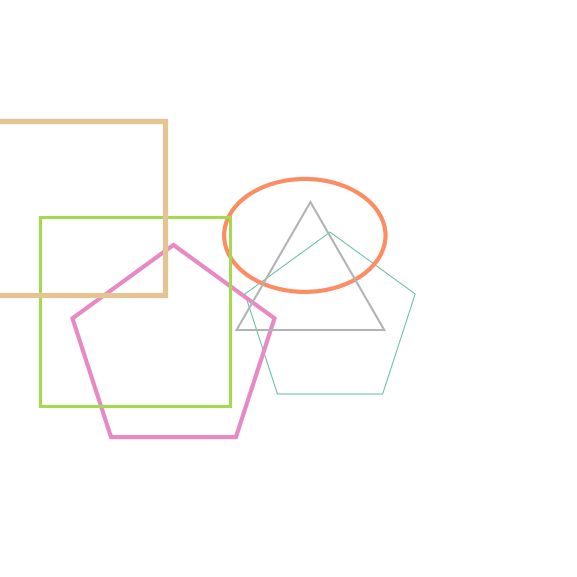[{"shape": "pentagon", "thickness": 0.5, "radius": 0.77, "center": [0.572, 0.442]}, {"shape": "oval", "thickness": 2, "radius": 0.7, "center": [0.528, 0.591]}, {"shape": "pentagon", "thickness": 2, "radius": 0.92, "center": [0.3, 0.391]}, {"shape": "square", "thickness": 1.5, "radius": 0.82, "center": [0.234, 0.46]}, {"shape": "square", "thickness": 2.5, "radius": 0.76, "center": [0.134, 0.639]}, {"shape": "triangle", "thickness": 1, "radius": 0.74, "center": [0.537, 0.502]}]